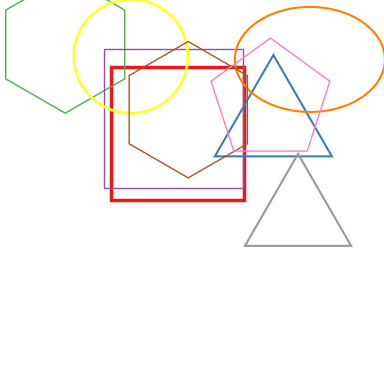[{"shape": "square", "thickness": 2.5, "radius": 0.86, "center": [0.46, 0.652]}, {"shape": "triangle", "thickness": 1.5, "radius": 0.88, "center": [0.71, 0.682]}, {"shape": "hexagon", "thickness": 1, "radius": 0.89, "center": [0.169, 0.884]}, {"shape": "square", "thickness": 1, "radius": 0.9, "center": [0.45, 0.693]}, {"shape": "oval", "thickness": 1.5, "radius": 0.97, "center": [0.805, 0.846]}, {"shape": "circle", "thickness": 2, "radius": 0.74, "center": [0.34, 0.854]}, {"shape": "hexagon", "thickness": 1, "radius": 0.89, "center": [0.489, 0.715]}, {"shape": "pentagon", "thickness": 1, "radius": 0.81, "center": [0.703, 0.739]}, {"shape": "triangle", "thickness": 1.5, "radius": 0.8, "center": [0.774, 0.441]}]